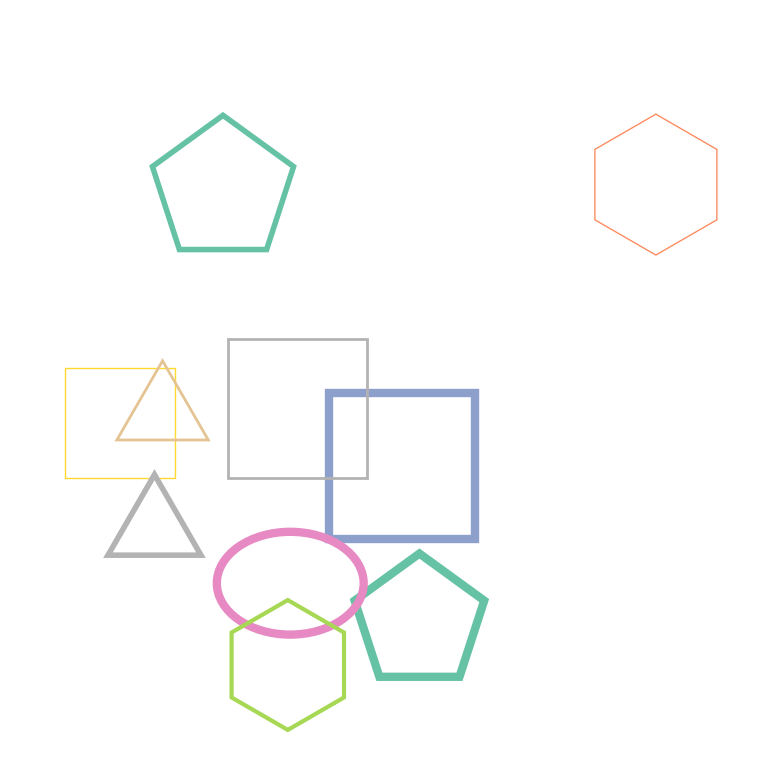[{"shape": "pentagon", "thickness": 2, "radius": 0.48, "center": [0.29, 0.754]}, {"shape": "pentagon", "thickness": 3, "radius": 0.44, "center": [0.545, 0.193]}, {"shape": "hexagon", "thickness": 0.5, "radius": 0.46, "center": [0.852, 0.76]}, {"shape": "square", "thickness": 3, "radius": 0.47, "center": [0.522, 0.395]}, {"shape": "oval", "thickness": 3, "radius": 0.48, "center": [0.377, 0.243]}, {"shape": "hexagon", "thickness": 1.5, "radius": 0.42, "center": [0.374, 0.136]}, {"shape": "square", "thickness": 0.5, "radius": 0.36, "center": [0.156, 0.451]}, {"shape": "triangle", "thickness": 1, "radius": 0.34, "center": [0.211, 0.463]}, {"shape": "triangle", "thickness": 2, "radius": 0.35, "center": [0.201, 0.314]}, {"shape": "square", "thickness": 1, "radius": 0.45, "center": [0.386, 0.469]}]